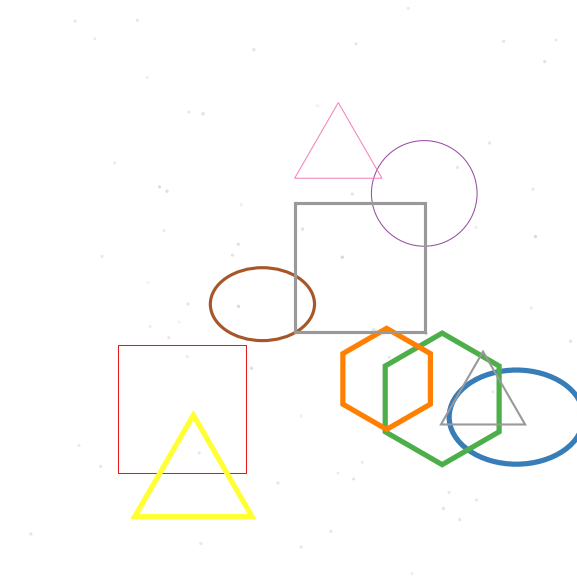[{"shape": "square", "thickness": 0.5, "radius": 0.55, "center": [0.315, 0.291]}, {"shape": "oval", "thickness": 2.5, "radius": 0.58, "center": [0.894, 0.277]}, {"shape": "hexagon", "thickness": 2.5, "radius": 0.57, "center": [0.766, 0.308]}, {"shape": "circle", "thickness": 0.5, "radius": 0.46, "center": [0.735, 0.664]}, {"shape": "hexagon", "thickness": 2.5, "radius": 0.44, "center": [0.669, 0.343]}, {"shape": "triangle", "thickness": 2.5, "radius": 0.59, "center": [0.335, 0.163]}, {"shape": "oval", "thickness": 1.5, "radius": 0.45, "center": [0.454, 0.472]}, {"shape": "triangle", "thickness": 0.5, "radius": 0.44, "center": [0.586, 0.734]}, {"shape": "square", "thickness": 1.5, "radius": 0.56, "center": [0.624, 0.535]}, {"shape": "triangle", "thickness": 1, "radius": 0.42, "center": [0.836, 0.306]}]